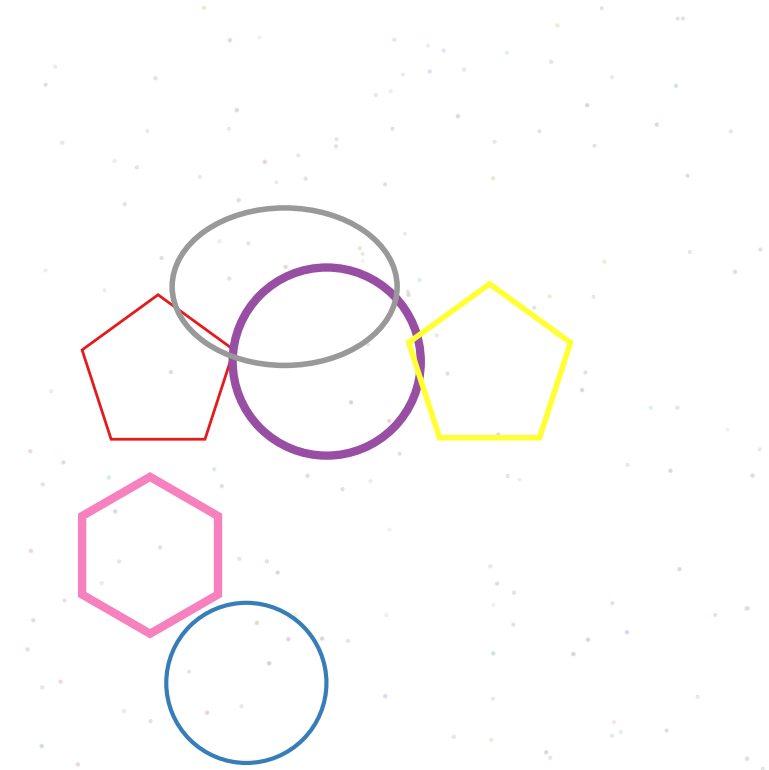[{"shape": "pentagon", "thickness": 1, "radius": 0.52, "center": [0.205, 0.513]}, {"shape": "circle", "thickness": 1.5, "radius": 0.52, "center": [0.32, 0.113]}, {"shape": "circle", "thickness": 3, "radius": 0.61, "center": [0.424, 0.53]}, {"shape": "pentagon", "thickness": 2, "radius": 0.55, "center": [0.636, 0.521]}, {"shape": "hexagon", "thickness": 3, "radius": 0.51, "center": [0.195, 0.279]}, {"shape": "oval", "thickness": 2, "radius": 0.73, "center": [0.37, 0.628]}]